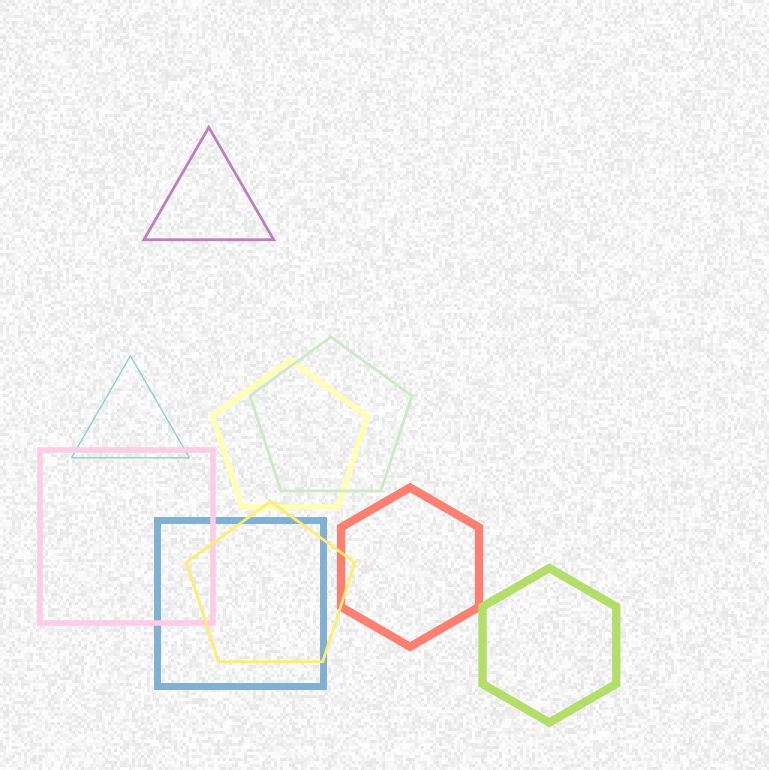[{"shape": "triangle", "thickness": 0.5, "radius": 0.44, "center": [0.169, 0.45]}, {"shape": "pentagon", "thickness": 2, "radius": 0.53, "center": [0.377, 0.427]}, {"shape": "hexagon", "thickness": 3, "radius": 0.52, "center": [0.533, 0.263]}, {"shape": "square", "thickness": 2.5, "radius": 0.54, "center": [0.312, 0.217]}, {"shape": "hexagon", "thickness": 3, "radius": 0.5, "center": [0.713, 0.162]}, {"shape": "square", "thickness": 2, "radius": 0.56, "center": [0.165, 0.303]}, {"shape": "triangle", "thickness": 1, "radius": 0.49, "center": [0.271, 0.737]}, {"shape": "pentagon", "thickness": 1, "radius": 0.55, "center": [0.43, 0.452]}, {"shape": "pentagon", "thickness": 1, "radius": 0.58, "center": [0.351, 0.234]}]